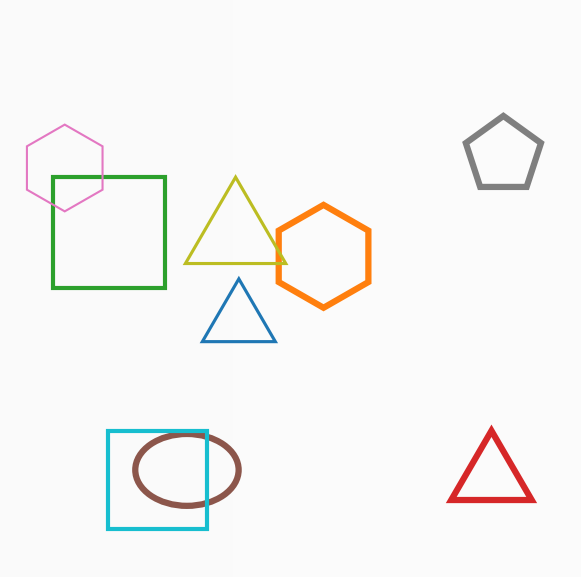[{"shape": "triangle", "thickness": 1.5, "radius": 0.36, "center": [0.411, 0.444]}, {"shape": "hexagon", "thickness": 3, "radius": 0.45, "center": [0.557, 0.555]}, {"shape": "square", "thickness": 2, "radius": 0.48, "center": [0.188, 0.596]}, {"shape": "triangle", "thickness": 3, "radius": 0.4, "center": [0.846, 0.173]}, {"shape": "oval", "thickness": 3, "radius": 0.44, "center": [0.322, 0.185]}, {"shape": "hexagon", "thickness": 1, "radius": 0.38, "center": [0.111, 0.708]}, {"shape": "pentagon", "thickness": 3, "radius": 0.34, "center": [0.866, 0.73]}, {"shape": "triangle", "thickness": 1.5, "radius": 0.5, "center": [0.405, 0.593]}, {"shape": "square", "thickness": 2, "radius": 0.43, "center": [0.271, 0.168]}]